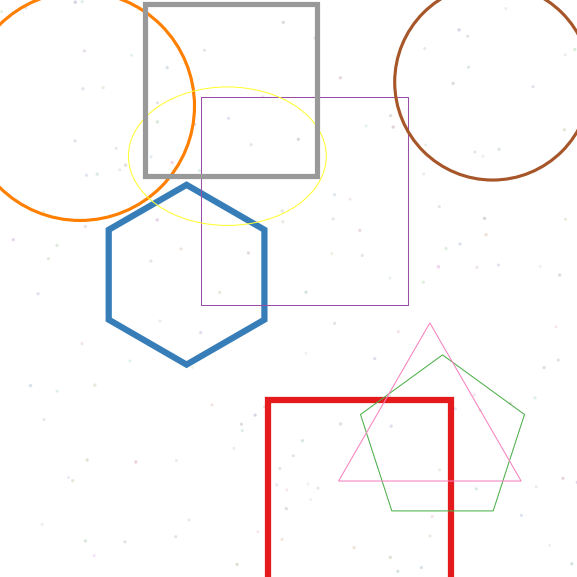[{"shape": "square", "thickness": 3, "radius": 0.79, "center": [0.623, 0.148]}, {"shape": "hexagon", "thickness": 3, "radius": 0.78, "center": [0.323, 0.523]}, {"shape": "pentagon", "thickness": 0.5, "radius": 0.75, "center": [0.766, 0.235]}, {"shape": "square", "thickness": 0.5, "radius": 0.9, "center": [0.527, 0.651]}, {"shape": "circle", "thickness": 1.5, "radius": 0.99, "center": [0.139, 0.816]}, {"shape": "oval", "thickness": 0.5, "radius": 0.86, "center": [0.394, 0.729]}, {"shape": "circle", "thickness": 1.5, "radius": 0.85, "center": [0.853, 0.857]}, {"shape": "triangle", "thickness": 0.5, "radius": 0.91, "center": [0.744, 0.257]}, {"shape": "square", "thickness": 2.5, "radius": 0.74, "center": [0.401, 0.843]}]